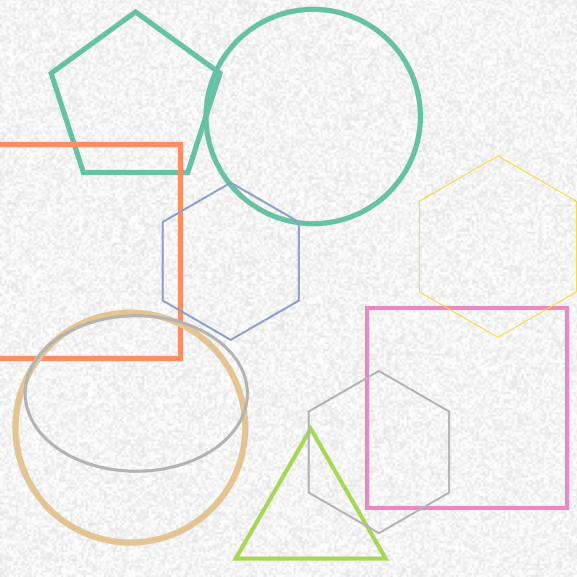[{"shape": "pentagon", "thickness": 2.5, "radius": 0.77, "center": [0.235, 0.825]}, {"shape": "circle", "thickness": 2.5, "radius": 0.93, "center": [0.542, 0.797]}, {"shape": "square", "thickness": 2.5, "radius": 0.92, "center": [0.127, 0.564]}, {"shape": "hexagon", "thickness": 1, "radius": 0.68, "center": [0.4, 0.547]}, {"shape": "square", "thickness": 2, "radius": 0.87, "center": [0.809, 0.293]}, {"shape": "triangle", "thickness": 2, "radius": 0.75, "center": [0.538, 0.107]}, {"shape": "hexagon", "thickness": 0.5, "radius": 0.79, "center": [0.862, 0.572]}, {"shape": "circle", "thickness": 3, "radius": 1.0, "center": [0.226, 0.259]}, {"shape": "oval", "thickness": 1.5, "radius": 0.96, "center": [0.236, 0.318]}, {"shape": "hexagon", "thickness": 1, "radius": 0.7, "center": [0.656, 0.216]}]